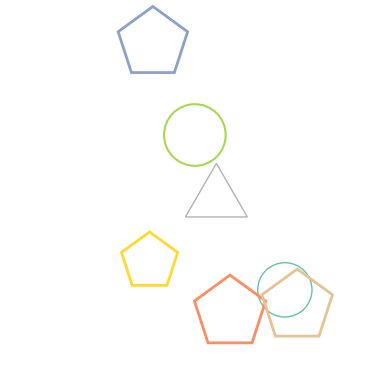[{"shape": "circle", "thickness": 1, "radius": 0.35, "center": [0.74, 0.247]}, {"shape": "pentagon", "thickness": 2, "radius": 0.49, "center": [0.597, 0.188]}, {"shape": "pentagon", "thickness": 2, "radius": 0.47, "center": [0.397, 0.888]}, {"shape": "circle", "thickness": 1.5, "radius": 0.4, "center": [0.506, 0.649]}, {"shape": "pentagon", "thickness": 2, "radius": 0.38, "center": [0.389, 0.321]}, {"shape": "pentagon", "thickness": 2, "radius": 0.48, "center": [0.772, 0.205]}, {"shape": "triangle", "thickness": 1, "radius": 0.46, "center": [0.562, 0.483]}]